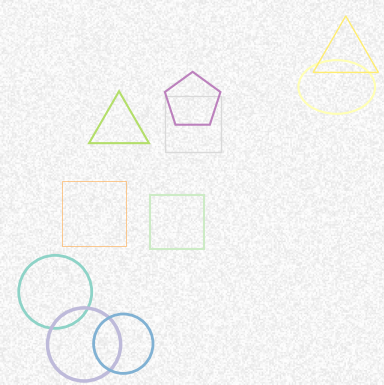[{"shape": "circle", "thickness": 2, "radius": 0.47, "center": [0.143, 0.242]}, {"shape": "oval", "thickness": 1.5, "radius": 0.5, "center": [0.875, 0.774]}, {"shape": "circle", "thickness": 2.5, "radius": 0.47, "center": [0.218, 0.105]}, {"shape": "circle", "thickness": 2, "radius": 0.39, "center": [0.32, 0.107]}, {"shape": "square", "thickness": 0.5, "radius": 0.42, "center": [0.244, 0.445]}, {"shape": "triangle", "thickness": 1.5, "radius": 0.45, "center": [0.309, 0.673]}, {"shape": "square", "thickness": 1, "radius": 0.36, "center": [0.501, 0.678]}, {"shape": "pentagon", "thickness": 1.5, "radius": 0.38, "center": [0.5, 0.738]}, {"shape": "square", "thickness": 1.5, "radius": 0.35, "center": [0.459, 0.423]}, {"shape": "triangle", "thickness": 1, "radius": 0.49, "center": [0.898, 0.861]}]